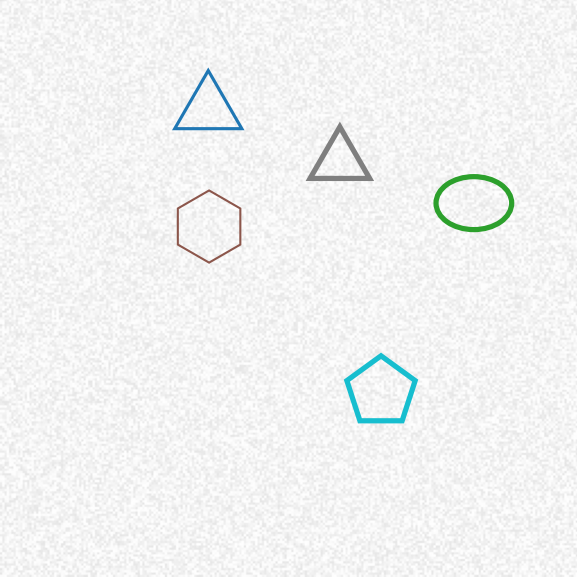[{"shape": "triangle", "thickness": 1.5, "radius": 0.34, "center": [0.361, 0.81]}, {"shape": "oval", "thickness": 2.5, "radius": 0.33, "center": [0.821, 0.647]}, {"shape": "hexagon", "thickness": 1, "radius": 0.31, "center": [0.362, 0.607]}, {"shape": "triangle", "thickness": 2.5, "radius": 0.3, "center": [0.589, 0.72]}, {"shape": "pentagon", "thickness": 2.5, "radius": 0.31, "center": [0.66, 0.321]}]